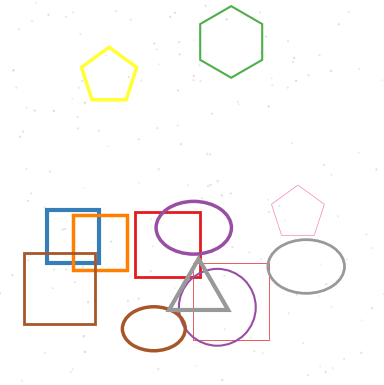[{"shape": "square", "thickness": 0.5, "radius": 0.5, "center": [0.6, 0.217]}, {"shape": "square", "thickness": 2, "radius": 0.42, "center": [0.435, 0.364]}, {"shape": "square", "thickness": 3, "radius": 0.34, "center": [0.19, 0.386]}, {"shape": "hexagon", "thickness": 1.5, "radius": 0.46, "center": [0.6, 0.891]}, {"shape": "circle", "thickness": 1.5, "radius": 0.5, "center": [0.564, 0.202]}, {"shape": "oval", "thickness": 2.5, "radius": 0.49, "center": [0.503, 0.408]}, {"shape": "square", "thickness": 2.5, "radius": 0.35, "center": [0.26, 0.37]}, {"shape": "pentagon", "thickness": 2.5, "radius": 0.38, "center": [0.283, 0.802]}, {"shape": "square", "thickness": 2, "radius": 0.46, "center": [0.154, 0.251]}, {"shape": "oval", "thickness": 2.5, "radius": 0.41, "center": [0.4, 0.146]}, {"shape": "pentagon", "thickness": 0.5, "radius": 0.36, "center": [0.774, 0.447]}, {"shape": "oval", "thickness": 2, "radius": 0.5, "center": [0.795, 0.308]}, {"shape": "triangle", "thickness": 3, "radius": 0.44, "center": [0.516, 0.239]}]